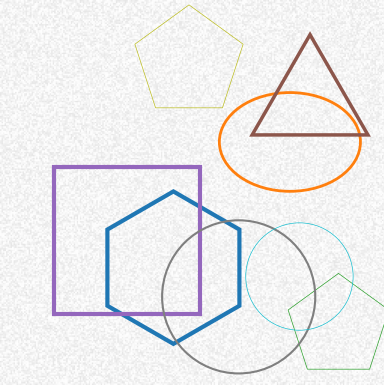[{"shape": "hexagon", "thickness": 3, "radius": 0.99, "center": [0.45, 0.305]}, {"shape": "oval", "thickness": 2, "radius": 0.92, "center": [0.753, 0.631]}, {"shape": "pentagon", "thickness": 0.5, "radius": 0.69, "center": [0.879, 0.152]}, {"shape": "square", "thickness": 3, "radius": 0.95, "center": [0.33, 0.375]}, {"shape": "triangle", "thickness": 2.5, "radius": 0.87, "center": [0.805, 0.736]}, {"shape": "circle", "thickness": 1.5, "radius": 0.99, "center": [0.62, 0.229]}, {"shape": "pentagon", "thickness": 0.5, "radius": 0.74, "center": [0.491, 0.84]}, {"shape": "circle", "thickness": 0.5, "radius": 0.7, "center": [0.778, 0.282]}]